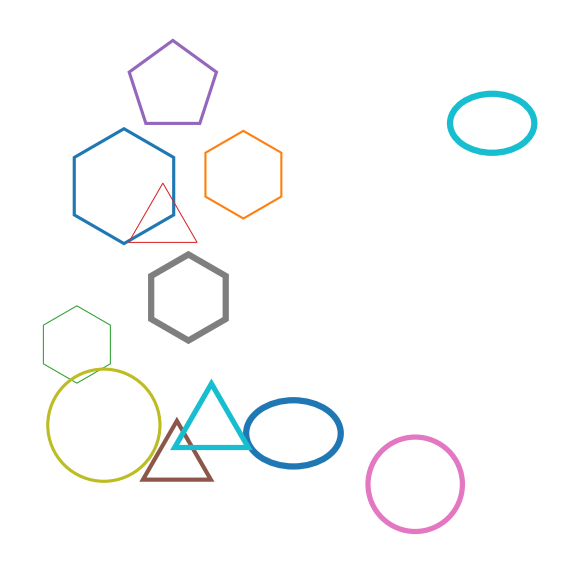[{"shape": "hexagon", "thickness": 1.5, "radius": 0.5, "center": [0.215, 0.677]}, {"shape": "oval", "thickness": 3, "radius": 0.41, "center": [0.508, 0.249]}, {"shape": "hexagon", "thickness": 1, "radius": 0.38, "center": [0.421, 0.697]}, {"shape": "hexagon", "thickness": 0.5, "radius": 0.33, "center": [0.133, 0.403]}, {"shape": "triangle", "thickness": 0.5, "radius": 0.34, "center": [0.282, 0.614]}, {"shape": "pentagon", "thickness": 1.5, "radius": 0.4, "center": [0.299, 0.85]}, {"shape": "triangle", "thickness": 2, "radius": 0.34, "center": [0.306, 0.203]}, {"shape": "circle", "thickness": 2.5, "radius": 0.41, "center": [0.719, 0.161]}, {"shape": "hexagon", "thickness": 3, "radius": 0.37, "center": [0.326, 0.484]}, {"shape": "circle", "thickness": 1.5, "radius": 0.49, "center": [0.18, 0.263]}, {"shape": "oval", "thickness": 3, "radius": 0.36, "center": [0.852, 0.786]}, {"shape": "triangle", "thickness": 2.5, "radius": 0.37, "center": [0.366, 0.261]}]